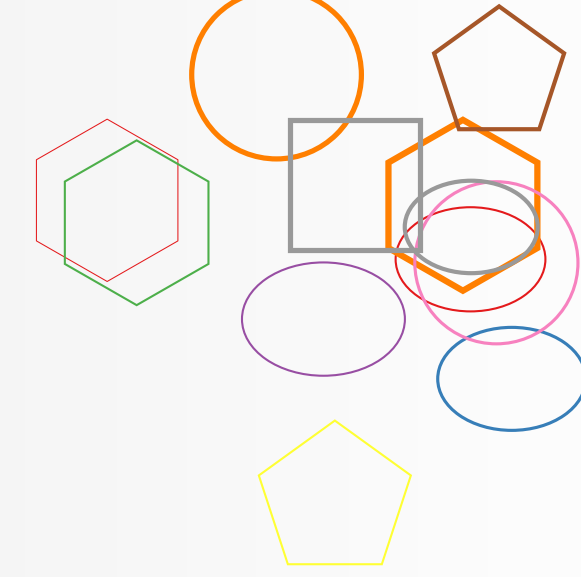[{"shape": "oval", "thickness": 1, "radius": 0.64, "center": [0.809, 0.55]}, {"shape": "hexagon", "thickness": 0.5, "radius": 0.7, "center": [0.184, 0.652]}, {"shape": "oval", "thickness": 1.5, "radius": 0.64, "center": [0.88, 0.343]}, {"shape": "hexagon", "thickness": 1, "radius": 0.71, "center": [0.235, 0.613]}, {"shape": "oval", "thickness": 1, "radius": 0.7, "center": [0.556, 0.447]}, {"shape": "circle", "thickness": 2.5, "radius": 0.73, "center": [0.476, 0.87]}, {"shape": "hexagon", "thickness": 3, "radius": 0.74, "center": [0.796, 0.644]}, {"shape": "pentagon", "thickness": 1, "radius": 0.69, "center": [0.576, 0.133]}, {"shape": "pentagon", "thickness": 2, "radius": 0.59, "center": [0.859, 0.871]}, {"shape": "circle", "thickness": 1.5, "radius": 0.7, "center": [0.854, 0.544]}, {"shape": "square", "thickness": 2.5, "radius": 0.56, "center": [0.61, 0.679]}, {"shape": "oval", "thickness": 2, "radius": 0.57, "center": [0.811, 0.606]}]